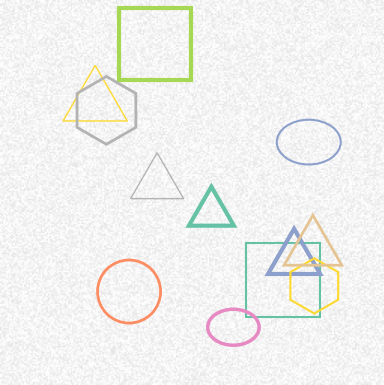[{"shape": "triangle", "thickness": 3, "radius": 0.34, "center": [0.549, 0.448]}, {"shape": "square", "thickness": 1.5, "radius": 0.48, "center": [0.736, 0.273]}, {"shape": "circle", "thickness": 2, "radius": 0.41, "center": [0.335, 0.243]}, {"shape": "triangle", "thickness": 3, "radius": 0.39, "center": [0.764, 0.327]}, {"shape": "oval", "thickness": 1.5, "radius": 0.42, "center": [0.802, 0.631]}, {"shape": "oval", "thickness": 2.5, "radius": 0.33, "center": [0.606, 0.15]}, {"shape": "square", "thickness": 3, "radius": 0.47, "center": [0.402, 0.886]}, {"shape": "triangle", "thickness": 1, "radius": 0.48, "center": [0.247, 0.734]}, {"shape": "hexagon", "thickness": 1.5, "radius": 0.36, "center": [0.816, 0.257]}, {"shape": "triangle", "thickness": 2, "radius": 0.43, "center": [0.813, 0.354]}, {"shape": "triangle", "thickness": 1, "radius": 0.4, "center": [0.408, 0.524]}, {"shape": "hexagon", "thickness": 2, "radius": 0.44, "center": [0.276, 0.713]}]